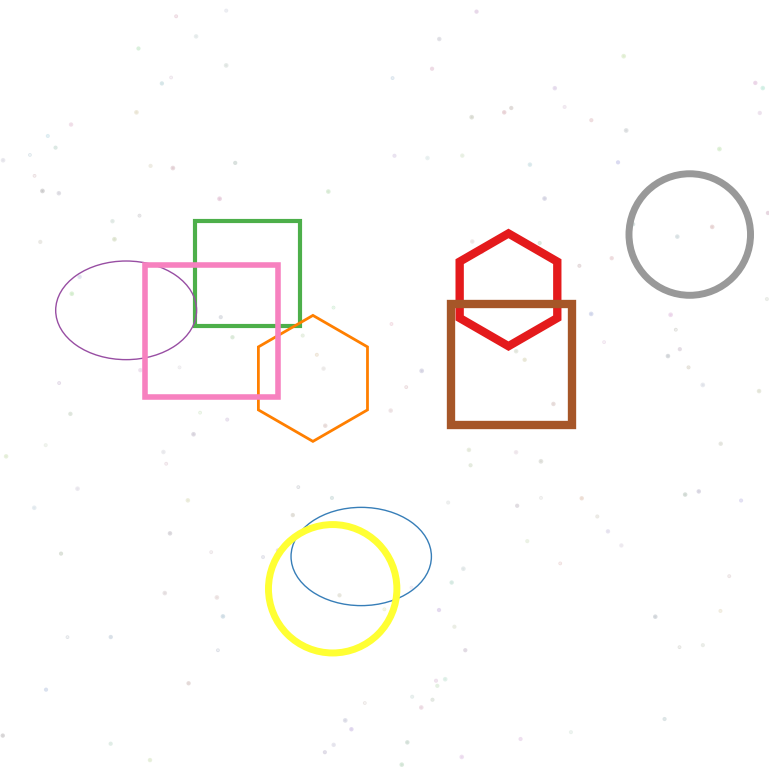[{"shape": "hexagon", "thickness": 3, "radius": 0.37, "center": [0.66, 0.624]}, {"shape": "oval", "thickness": 0.5, "radius": 0.46, "center": [0.469, 0.277]}, {"shape": "square", "thickness": 1.5, "radius": 0.34, "center": [0.321, 0.645]}, {"shape": "oval", "thickness": 0.5, "radius": 0.46, "center": [0.164, 0.597]}, {"shape": "hexagon", "thickness": 1, "radius": 0.41, "center": [0.406, 0.509]}, {"shape": "circle", "thickness": 2.5, "radius": 0.42, "center": [0.432, 0.235]}, {"shape": "square", "thickness": 3, "radius": 0.39, "center": [0.664, 0.526]}, {"shape": "square", "thickness": 2, "radius": 0.43, "center": [0.275, 0.57]}, {"shape": "circle", "thickness": 2.5, "radius": 0.39, "center": [0.896, 0.695]}]